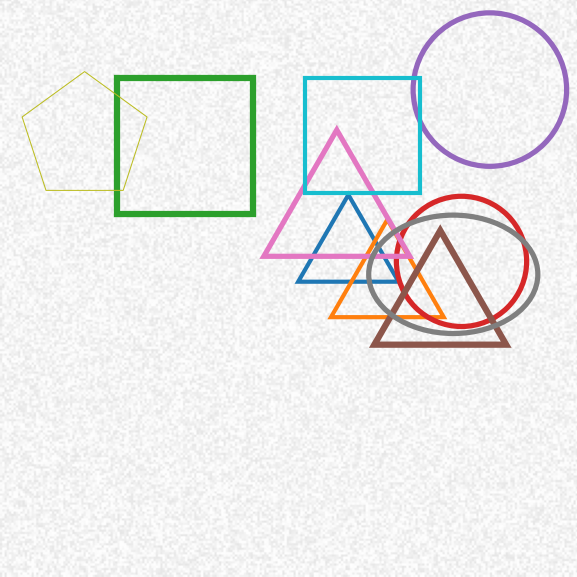[{"shape": "triangle", "thickness": 2, "radius": 0.5, "center": [0.603, 0.562]}, {"shape": "triangle", "thickness": 2, "radius": 0.56, "center": [0.671, 0.506]}, {"shape": "square", "thickness": 3, "radius": 0.59, "center": [0.32, 0.746]}, {"shape": "circle", "thickness": 2.5, "radius": 0.56, "center": [0.799, 0.547]}, {"shape": "circle", "thickness": 2.5, "radius": 0.66, "center": [0.848, 0.844]}, {"shape": "triangle", "thickness": 3, "radius": 0.66, "center": [0.762, 0.468]}, {"shape": "triangle", "thickness": 2.5, "radius": 0.73, "center": [0.583, 0.628]}, {"shape": "oval", "thickness": 2.5, "radius": 0.73, "center": [0.785, 0.524]}, {"shape": "pentagon", "thickness": 0.5, "radius": 0.57, "center": [0.146, 0.761]}, {"shape": "square", "thickness": 2, "radius": 0.5, "center": [0.628, 0.764]}]